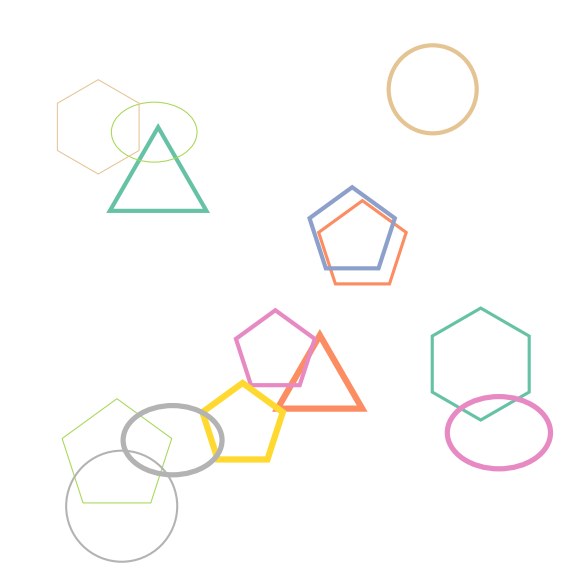[{"shape": "hexagon", "thickness": 1.5, "radius": 0.48, "center": [0.832, 0.369]}, {"shape": "triangle", "thickness": 2, "radius": 0.48, "center": [0.274, 0.682]}, {"shape": "pentagon", "thickness": 1.5, "radius": 0.4, "center": [0.628, 0.572]}, {"shape": "triangle", "thickness": 3, "radius": 0.42, "center": [0.554, 0.334]}, {"shape": "pentagon", "thickness": 2, "radius": 0.39, "center": [0.61, 0.597]}, {"shape": "oval", "thickness": 2.5, "radius": 0.45, "center": [0.864, 0.25]}, {"shape": "pentagon", "thickness": 2, "radius": 0.36, "center": [0.477, 0.39]}, {"shape": "oval", "thickness": 0.5, "radius": 0.37, "center": [0.267, 0.77]}, {"shape": "pentagon", "thickness": 0.5, "radius": 0.5, "center": [0.202, 0.209]}, {"shape": "pentagon", "thickness": 3, "radius": 0.37, "center": [0.42, 0.263]}, {"shape": "hexagon", "thickness": 0.5, "radius": 0.41, "center": [0.17, 0.779]}, {"shape": "circle", "thickness": 2, "radius": 0.38, "center": [0.749, 0.844]}, {"shape": "oval", "thickness": 2.5, "radius": 0.43, "center": [0.299, 0.237]}, {"shape": "circle", "thickness": 1, "radius": 0.48, "center": [0.211, 0.123]}]